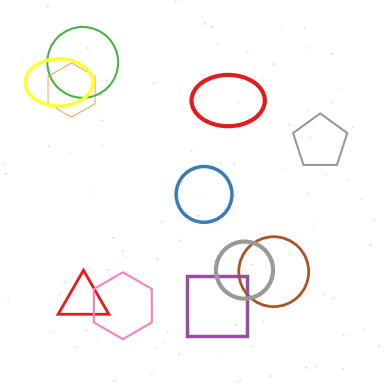[{"shape": "triangle", "thickness": 2, "radius": 0.38, "center": [0.217, 0.222]}, {"shape": "oval", "thickness": 3, "radius": 0.48, "center": [0.593, 0.739]}, {"shape": "circle", "thickness": 2.5, "radius": 0.36, "center": [0.53, 0.495]}, {"shape": "circle", "thickness": 1.5, "radius": 0.46, "center": [0.215, 0.838]}, {"shape": "square", "thickness": 2.5, "radius": 0.39, "center": [0.565, 0.204]}, {"shape": "hexagon", "thickness": 0.5, "radius": 0.35, "center": [0.186, 0.766]}, {"shape": "oval", "thickness": 2.5, "radius": 0.44, "center": [0.154, 0.786]}, {"shape": "circle", "thickness": 2, "radius": 0.45, "center": [0.711, 0.294]}, {"shape": "hexagon", "thickness": 1.5, "radius": 0.43, "center": [0.319, 0.206]}, {"shape": "circle", "thickness": 3, "radius": 0.37, "center": [0.635, 0.298]}, {"shape": "pentagon", "thickness": 1.5, "radius": 0.37, "center": [0.832, 0.631]}]